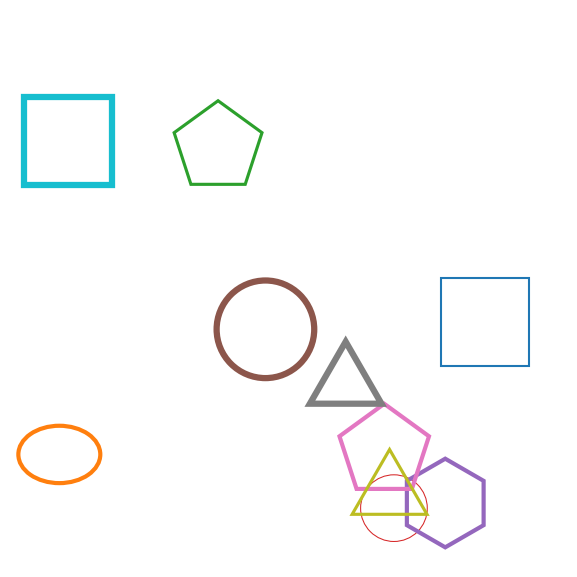[{"shape": "square", "thickness": 1, "radius": 0.38, "center": [0.839, 0.441]}, {"shape": "oval", "thickness": 2, "radius": 0.35, "center": [0.103, 0.212]}, {"shape": "pentagon", "thickness": 1.5, "radius": 0.4, "center": [0.378, 0.745]}, {"shape": "circle", "thickness": 0.5, "radius": 0.29, "center": [0.682, 0.119]}, {"shape": "hexagon", "thickness": 2, "radius": 0.38, "center": [0.771, 0.128]}, {"shape": "circle", "thickness": 3, "radius": 0.42, "center": [0.46, 0.429]}, {"shape": "pentagon", "thickness": 2, "radius": 0.41, "center": [0.665, 0.218]}, {"shape": "triangle", "thickness": 3, "radius": 0.36, "center": [0.599, 0.336]}, {"shape": "triangle", "thickness": 1.5, "radius": 0.37, "center": [0.675, 0.146]}, {"shape": "square", "thickness": 3, "radius": 0.38, "center": [0.118, 0.755]}]